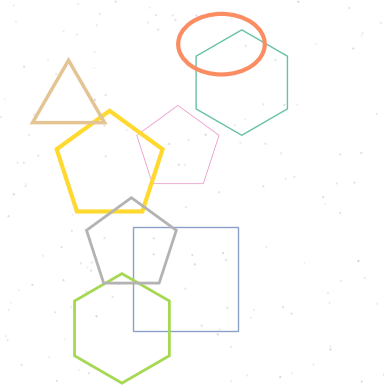[{"shape": "hexagon", "thickness": 1, "radius": 0.68, "center": [0.628, 0.786]}, {"shape": "oval", "thickness": 3, "radius": 0.56, "center": [0.575, 0.885]}, {"shape": "square", "thickness": 1, "radius": 0.68, "center": [0.482, 0.275]}, {"shape": "pentagon", "thickness": 0.5, "radius": 0.56, "center": [0.462, 0.614]}, {"shape": "hexagon", "thickness": 2, "radius": 0.71, "center": [0.317, 0.147]}, {"shape": "pentagon", "thickness": 3, "radius": 0.72, "center": [0.285, 0.568]}, {"shape": "triangle", "thickness": 2.5, "radius": 0.54, "center": [0.178, 0.735]}, {"shape": "pentagon", "thickness": 2, "radius": 0.61, "center": [0.341, 0.364]}]